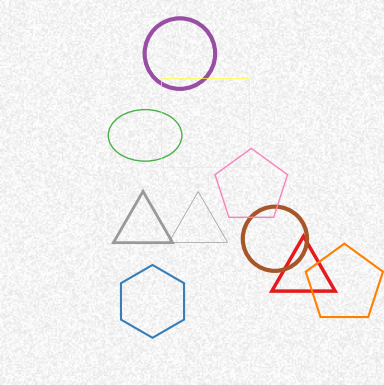[{"shape": "triangle", "thickness": 2.5, "radius": 0.47, "center": [0.788, 0.291]}, {"shape": "hexagon", "thickness": 1.5, "radius": 0.47, "center": [0.396, 0.217]}, {"shape": "oval", "thickness": 1, "radius": 0.48, "center": [0.377, 0.648]}, {"shape": "circle", "thickness": 3, "radius": 0.46, "center": [0.467, 0.861]}, {"shape": "pentagon", "thickness": 1.5, "radius": 0.53, "center": [0.894, 0.262]}, {"shape": "square", "thickness": 0.5, "radius": 0.58, "center": [0.533, 0.682]}, {"shape": "circle", "thickness": 3, "radius": 0.42, "center": [0.714, 0.38]}, {"shape": "pentagon", "thickness": 1, "radius": 0.49, "center": [0.653, 0.516]}, {"shape": "triangle", "thickness": 2, "radius": 0.44, "center": [0.371, 0.414]}, {"shape": "triangle", "thickness": 0.5, "radius": 0.44, "center": [0.515, 0.415]}]